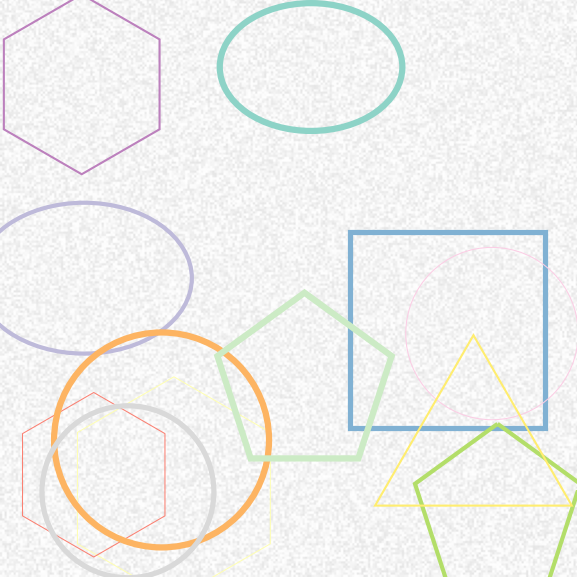[{"shape": "oval", "thickness": 3, "radius": 0.79, "center": [0.539, 0.883]}, {"shape": "hexagon", "thickness": 0.5, "radius": 0.96, "center": [0.301, 0.154]}, {"shape": "oval", "thickness": 2, "radius": 0.93, "center": [0.146, 0.517]}, {"shape": "hexagon", "thickness": 0.5, "radius": 0.71, "center": [0.162, 0.177]}, {"shape": "square", "thickness": 2.5, "radius": 0.85, "center": [0.775, 0.428]}, {"shape": "circle", "thickness": 3, "radius": 0.93, "center": [0.28, 0.237]}, {"shape": "pentagon", "thickness": 2, "radius": 0.75, "center": [0.862, 0.115]}, {"shape": "circle", "thickness": 0.5, "radius": 0.75, "center": [0.852, 0.422]}, {"shape": "circle", "thickness": 2.5, "radius": 0.74, "center": [0.222, 0.148]}, {"shape": "hexagon", "thickness": 1, "radius": 0.78, "center": [0.141, 0.853]}, {"shape": "pentagon", "thickness": 3, "radius": 0.79, "center": [0.527, 0.334]}, {"shape": "triangle", "thickness": 1, "radius": 0.98, "center": [0.82, 0.222]}]